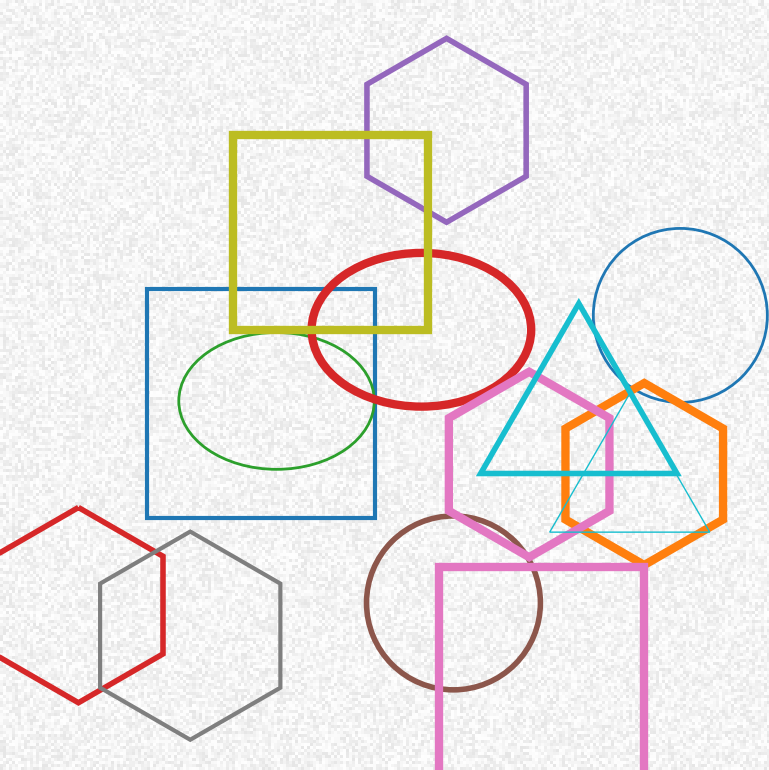[{"shape": "circle", "thickness": 1, "radius": 0.56, "center": [0.884, 0.59]}, {"shape": "square", "thickness": 1.5, "radius": 0.74, "center": [0.339, 0.476]}, {"shape": "hexagon", "thickness": 3, "radius": 0.59, "center": [0.837, 0.384]}, {"shape": "oval", "thickness": 1, "radius": 0.63, "center": [0.359, 0.479]}, {"shape": "oval", "thickness": 3, "radius": 0.71, "center": [0.547, 0.572]}, {"shape": "hexagon", "thickness": 2, "radius": 0.63, "center": [0.102, 0.214]}, {"shape": "hexagon", "thickness": 2, "radius": 0.6, "center": [0.58, 0.831]}, {"shape": "circle", "thickness": 2, "radius": 0.56, "center": [0.589, 0.217]}, {"shape": "square", "thickness": 3, "radius": 0.67, "center": [0.704, 0.13]}, {"shape": "hexagon", "thickness": 3, "radius": 0.6, "center": [0.687, 0.397]}, {"shape": "hexagon", "thickness": 1.5, "radius": 0.68, "center": [0.247, 0.174]}, {"shape": "square", "thickness": 3, "radius": 0.63, "center": [0.429, 0.698]}, {"shape": "triangle", "thickness": 0.5, "radius": 0.6, "center": [0.818, 0.369]}, {"shape": "triangle", "thickness": 2, "radius": 0.74, "center": [0.752, 0.459]}]